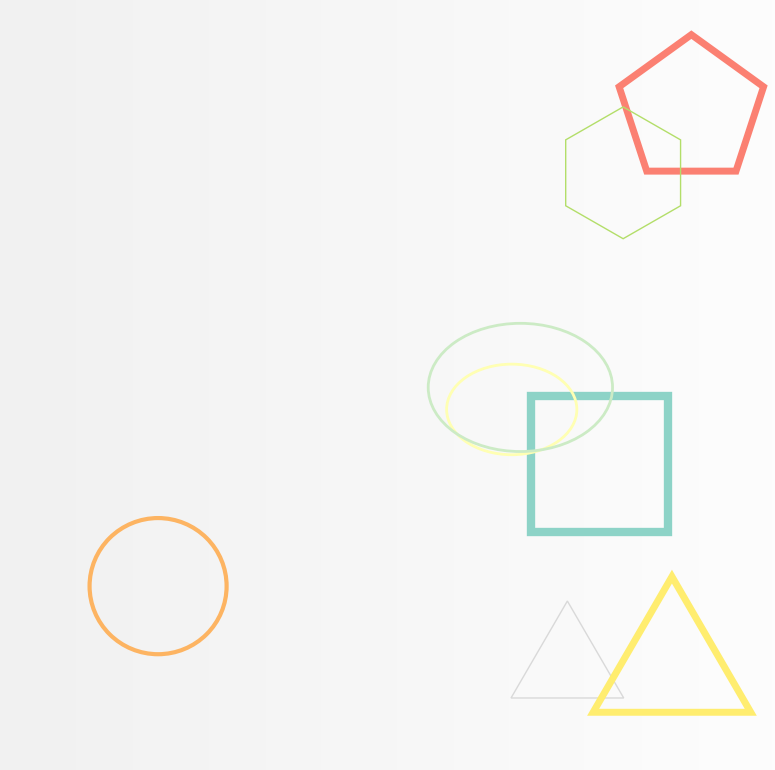[{"shape": "square", "thickness": 3, "radius": 0.44, "center": [0.773, 0.398]}, {"shape": "oval", "thickness": 1, "radius": 0.42, "center": [0.66, 0.468]}, {"shape": "pentagon", "thickness": 2.5, "radius": 0.49, "center": [0.892, 0.857]}, {"shape": "circle", "thickness": 1.5, "radius": 0.44, "center": [0.204, 0.239]}, {"shape": "hexagon", "thickness": 0.5, "radius": 0.43, "center": [0.804, 0.776]}, {"shape": "triangle", "thickness": 0.5, "radius": 0.42, "center": [0.732, 0.135]}, {"shape": "oval", "thickness": 1, "radius": 0.59, "center": [0.671, 0.497]}, {"shape": "triangle", "thickness": 2.5, "radius": 0.59, "center": [0.867, 0.134]}]